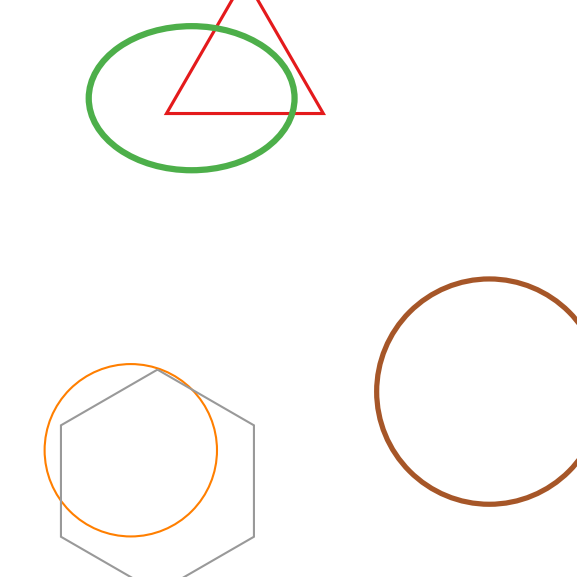[{"shape": "triangle", "thickness": 1.5, "radius": 0.78, "center": [0.424, 0.881]}, {"shape": "oval", "thickness": 3, "radius": 0.89, "center": [0.332, 0.829]}, {"shape": "circle", "thickness": 1, "radius": 0.75, "center": [0.226, 0.219]}, {"shape": "circle", "thickness": 2.5, "radius": 0.98, "center": [0.847, 0.321]}, {"shape": "hexagon", "thickness": 1, "radius": 0.96, "center": [0.273, 0.166]}]